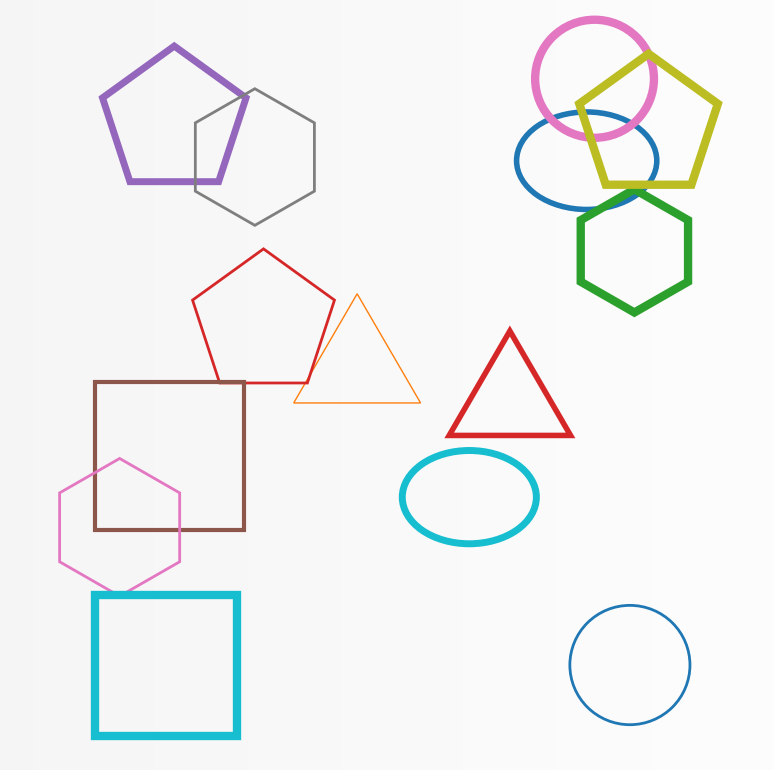[{"shape": "circle", "thickness": 1, "radius": 0.39, "center": [0.813, 0.136]}, {"shape": "oval", "thickness": 2, "radius": 0.45, "center": [0.757, 0.791]}, {"shape": "triangle", "thickness": 0.5, "radius": 0.47, "center": [0.461, 0.524]}, {"shape": "hexagon", "thickness": 3, "radius": 0.4, "center": [0.819, 0.674]}, {"shape": "triangle", "thickness": 2, "radius": 0.45, "center": [0.658, 0.48]}, {"shape": "pentagon", "thickness": 1, "radius": 0.48, "center": [0.34, 0.581]}, {"shape": "pentagon", "thickness": 2.5, "radius": 0.49, "center": [0.225, 0.843]}, {"shape": "square", "thickness": 1.5, "radius": 0.48, "center": [0.218, 0.408]}, {"shape": "circle", "thickness": 3, "radius": 0.38, "center": [0.767, 0.898]}, {"shape": "hexagon", "thickness": 1, "radius": 0.45, "center": [0.154, 0.315]}, {"shape": "hexagon", "thickness": 1, "radius": 0.44, "center": [0.329, 0.796]}, {"shape": "pentagon", "thickness": 3, "radius": 0.47, "center": [0.837, 0.836]}, {"shape": "oval", "thickness": 2.5, "radius": 0.43, "center": [0.606, 0.354]}, {"shape": "square", "thickness": 3, "radius": 0.46, "center": [0.214, 0.136]}]